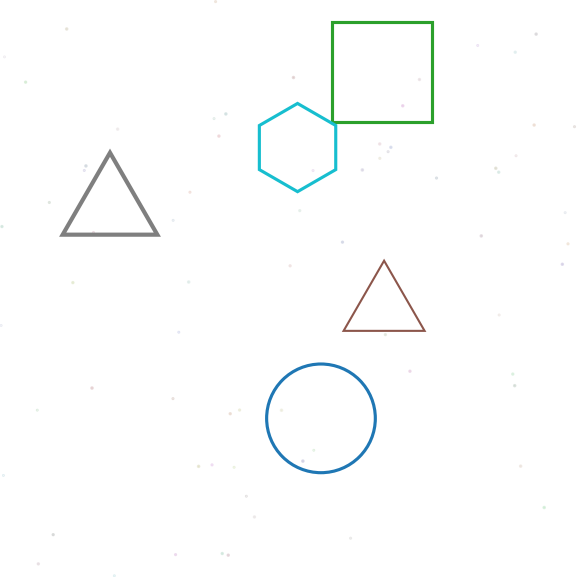[{"shape": "circle", "thickness": 1.5, "radius": 0.47, "center": [0.556, 0.275]}, {"shape": "square", "thickness": 1.5, "radius": 0.43, "center": [0.662, 0.875]}, {"shape": "triangle", "thickness": 1, "radius": 0.4, "center": [0.665, 0.467]}, {"shape": "triangle", "thickness": 2, "radius": 0.47, "center": [0.19, 0.64]}, {"shape": "hexagon", "thickness": 1.5, "radius": 0.38, "center": [0.515, 0.744]}]